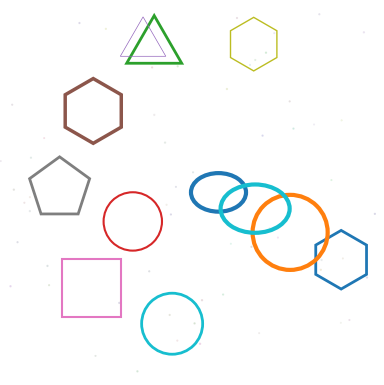[{"shape": "hexagon", "thickness": 2, "radius": 0.38, "center": [0.886, 0.325]}, {"shape": "oval", "thickness": 3, "radius": 0.36, "center": [0.568, 0.5]}, {"shape": "circle", "thickness": 3, "radius": 0.49, "center": [0.754, 0.396]}, {"shape": "triangle", "thickness": 2, "radius": 0.41, "center": [0.401, 0.877]}, {"shape": "circle", "thickness": 1.5, "radius": 0.38, "center": [0.345, 0.425]}, {"shape": "triangle", "thickness": 0.5, "radius": 0.34, "center": [0.372, 0.888]}, {"shape": "hexagon", "thickness": 2.5, "radius": 0.42, "center": [0.242, 0.712]}, {"shape": "square", "thickness": 1.5, "radius": 0.38, "center": [0.237, 0.252]}, {"shape": "pentagon", "thickness": 2, "radius": 0.41, "center": [0.155, 0.511]}, {"shape": "hexagon", "thickness": 1, "radius": 0.35, "center": [0.659, 0.885]}, {"shape": "oval", "thickness": 3, "radius": 0.45, "center": [0.663, 0.458]}, {"shape": "circle", "thickness": 2, "radius": 0.4, "center": [0.447, 0.159]}]